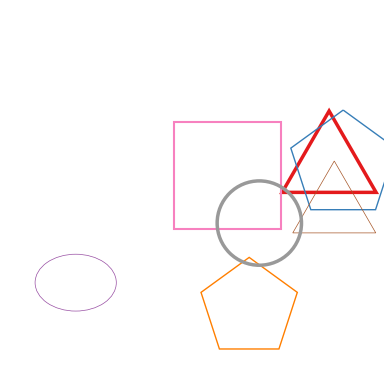[{"shape": "triangle", "thickness": 2.5, "radius": 0.7, "center": [0.855, 0.571]}, {"shape": "pentagon", "thickness": 1, "radius": 0.72, "center": [0.891, 0.571]}, {"shape": "oval", "thickness": 0.5, "radius": 0.53, "center": [0.197, 0.266]}, {"shape": "pentagon", "thickness": 1, "radius": 0.66, "center": [0.647, 0.2]}, {"shape": "triangle", "thickness": 0.5, "radius": 0.62, "center": [0.868, 0.457]}, {"shape": "square", "thickness": 1.5, "radius": 0.7, "center": [0.591, 0.545]}, {"shape": "circle", "thickness": 2.5, "radius": 0.55, "center": [0.674, 0.421]}]